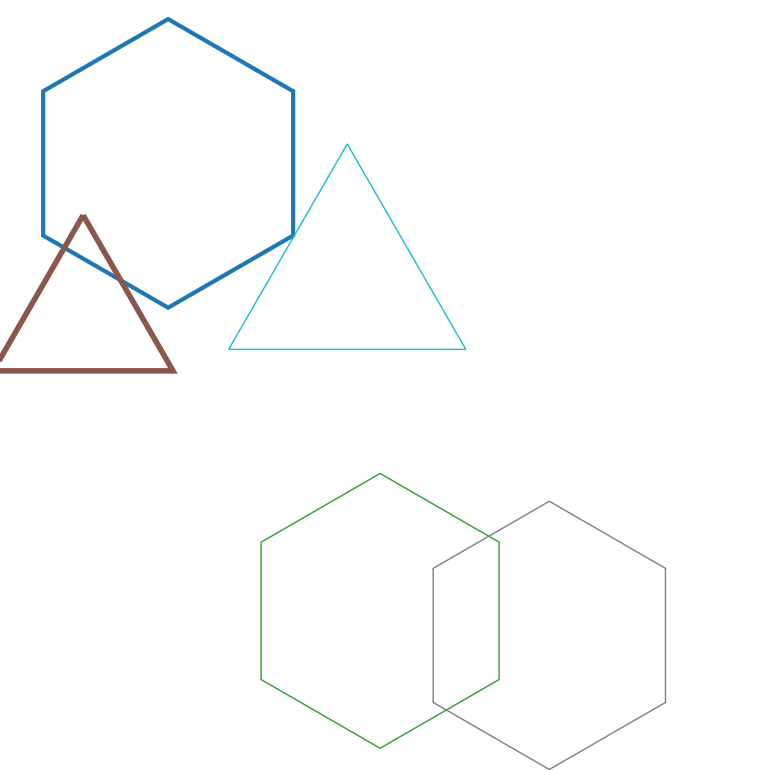[{"shape": "hexagon", "thickness": 1.5, "radius": 0.94, "center": [0.218, 0.788]}, {"shape": "hexagon", "thickness": 0.5, "radius": 0.89, "center": [0.494, 0.207]}, {"shape": "triangle", "thickness": 2, "radius": 0.67, "center": [0.108, 0.586]}, {"shape": "hexagon", "thickness": 0.5, "radius": 0.87, "center": [0.713, 0.175]}, {"shape": "triangle", "thickness": 0.5, "radius": 0.89, "center": [0.451, 0.635]}]